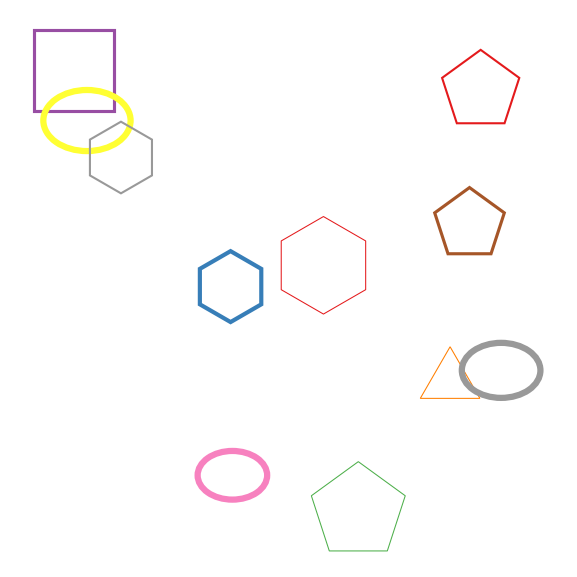[{"shape": "hexagon", "thickness": 0.5, "radius": 0.42, "center": [0.56, 0.54]}, {"shape": "pentagon", "thickness": 1, "radius": 0.35, "center": [0.832, 0.843]}, {"shape": "hexagon", "thickness": 2, "radius": 0.31, "center": [0.399, 0.503]}, {"shape": "pentagon", "thickness": 0.5, "radius": 0.43, "center": [0.62, 0.114]}, {"shape": "square", "thickness": 1.5, "radius": 0.35, "center": [0.128, 0.876]}, {"shape": "triangle", "thickness": 0.5, "radius": 0.3, "center": [0.779, 0.339]}, {"shape": "oval", "thickness": 3, "radius": 0.38, "center": [0.151, 0.79]}, {"shape": "pentagon", "thickness": 1.5, "radius": 0.32, "center": [0.813, 0.611]}, {"shape": "oval", "thickness": 3, "radius": 0.3, "center": [0.402, 0.176]}, {"shape": "hexagon", "thickness": 1, "radius": 0.31, "center": [0.209, 0.726]}, {"shape": "oval", "thickness": 3, "radius": 0.34, "center": [0.868, 0.358]}]